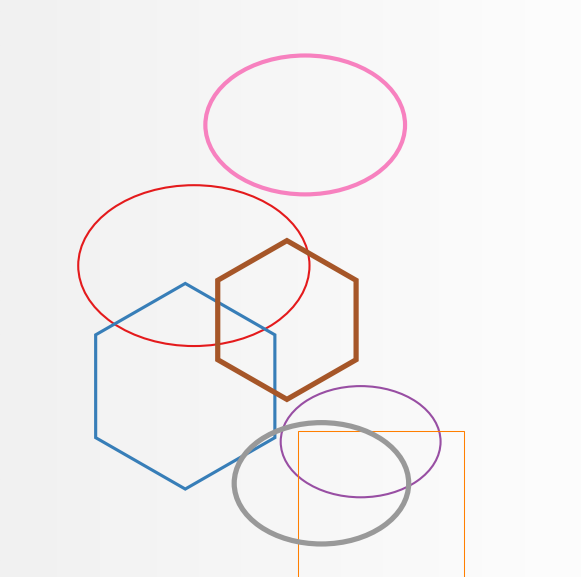[{"shape": "oval", "thickness": 1, "radius": 0.99, "center": [0.334, 0.539]}, {"shape": "hexagon", "thickness": 1.5, "radius": 0.89, "center": [0.319, 0.33]}, {"shape": "oval", "thickness": 1, "radius": 0.69, "center": [0.62, 0.234]}, {"shape": "square", "thickness": 0.5, "radius": 0.71, "center": [0.655, 0.111]}, {"shape": "hexagon", "thickness": 2.5, "radius": 0.69, "center": [0.494, 0.445]}, {"shape": "oval", "thickness": 2, "radius": 0.86, "center": [0.525, 0.783]}, {"shape": "oval", "thickness": 2.5, "radius": 0.75, "center": [0.553, 0.162]}]